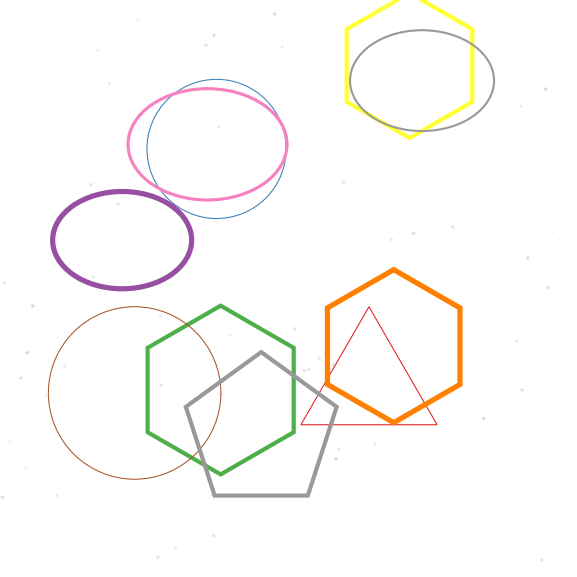[{"shape": "triangle", "thickness": 0.5, "radius": 0.68, "center": [0.639, 0.332]}, {"shape": "circle", "thickness": 0.5, "radius": 0.6, "center": [0.375, 0.741]}, {"shape": "hexagon", "thickness": 2, "radius": 0.73, "center": [0.382, 0.324]}, {"shape": "oval", "thickness": 2.5, "radius": 0.6, "center": [0.212, 0.583]}, {"shape": "hexagon", "thickness": 2.5, "radius": 0.66, "center": [0.682, 0.4]}, {"shape": "hexagon", "thickness": 2, "radius": 0.63, "center": [0.709, 0.886]}, {"shape": "circle", "thickness": 0.5, "radius": 0.75, "center": [0.233, 0.319]}, {"shape": "oval", "thickness": 1.5, "radius": 0.69, "center": [0.359, 0.749]}, {"shape": "pentagon", "thickness": 2, "radius": 0.69, "center": [0.452, 0.252]}, {"shape": "oval", "thickness": 1, "radius": 0.62, "center": [0.731, 0.86]}]